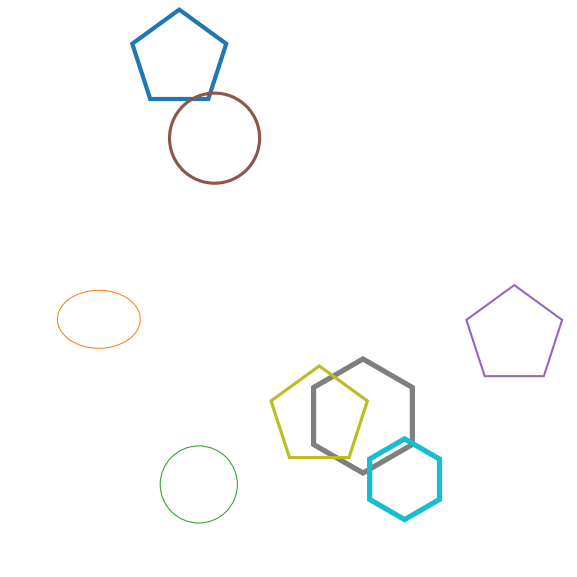[{"shape": "pentagon", "thickness": 2, "radius": 0.43, "center": [0.31, 0.897]}, {"shape": "oval", "thickness": 0.5, "radius": 0.36, "center": [0.171, 0.446]}, {"shape": "circle", "thickness": 0.5, "radius": 0.33, "center": [0.344, 0.16]}, {"shape": "pentagon", "thickness": 1, "radius": 0.44, "center": [0.89, 0.418]}, {"shape": "circle", "thickness": 1.5, "radius": 0.39, "center": [0.372, 0.76]}, {"shape": "hexagon", "thickness": 2.5, "radius": 0.49, "center": [0.629, 0.279]}, {"shape": "pentagon", "thickness": 1.5, "radius": 0.44, "center": [0.553, 0.278]}, {"shape": "hexagon", "thickness": 2.5, "radius": 0.35, "center": [0.701, 0.169]}]